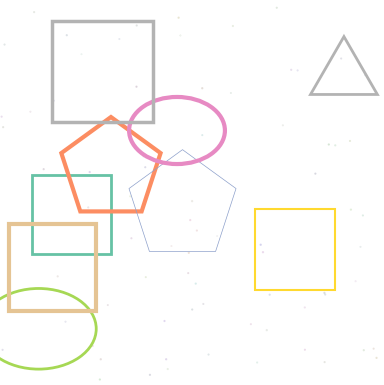[{"shape": "square", "thickness": 2, "radius": 0.51, "center": [0.185, 0.443]}, {"shape": "pentagon", "thickness": 3, "radius": 0.68, "center": [0.288, 0.56]}, {"shape": "pentagon", "thickness": 0.5, "radius": 0.73, "center": [0.474, 0.465]}, {"shape": "oval", "thickness": 3, "radius": 0.62, "center": [0.46, 0.661]}, {"shape": "oval", "thickness": 2, "radius": 0.75, "center": [0.1, 0.146]}, {"shape": "square", "thickness": 1.5, "radius": 0.52, "center": [0.766, 0.352]}, {"shape": "square", "thickness": 3, "radius": 0.57, "center": [0.135, 0.305]}, {"shape": "square", "thickness": 2.5, "radius": 0.65, "center": [0.266, 0.814]}, {"shape": "triangle", "thickness": 2, "radius": 0.5, "center": [0.893, 0.805]}]